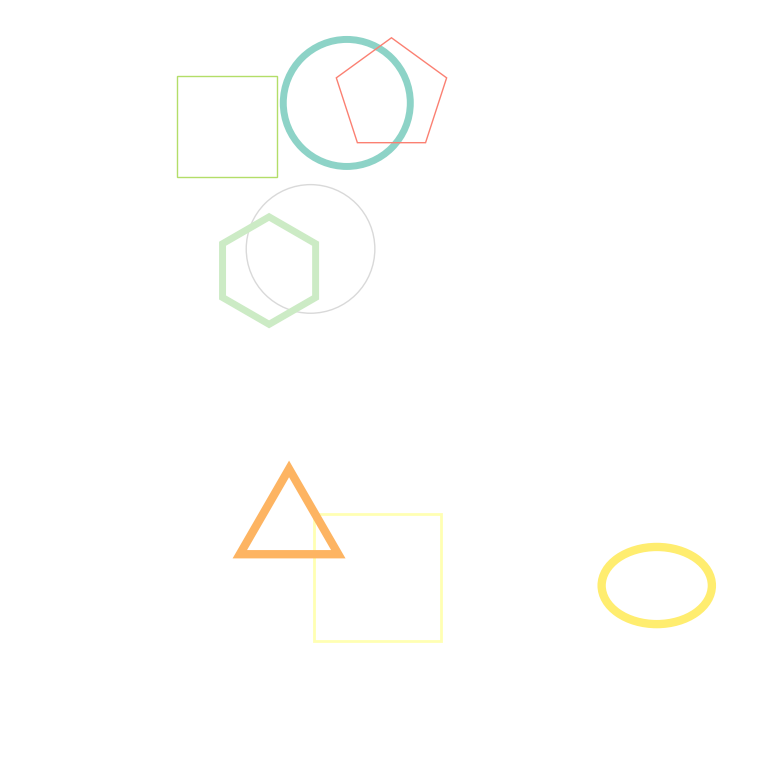[{"shape": "circle", "thickness": 2.5, "radius": 0.41, "center": [0.45, 0.866]}, {"shape": "square", "thickness": 1, "radius": 0.41, "center": [0.491, 0.25]}, {"shape": "pentagon", "thickness": 0.5, "radius": 0.38, "center": [0.508, 0.876]}, {"shape": "triangle", "thickness": 3, "radius": 0.37, "center": [0.375, 0.317]}, {"shape": "square", "thickness": 0.5, "radius": 0.33, "center": [0.295, 0.835]}, {"shape": "circle", "thickness": 0.5, "radius": 0.42, "center": [0.403, 0.677]}, {"shape": "hexagon", "thickness": 2.5, "radius": 0.35, "center": [0.349, 0.649]}, {"shape": "oval", "thickness": 3, "radius": 0.36, "center": [0.853, 0.24]}]